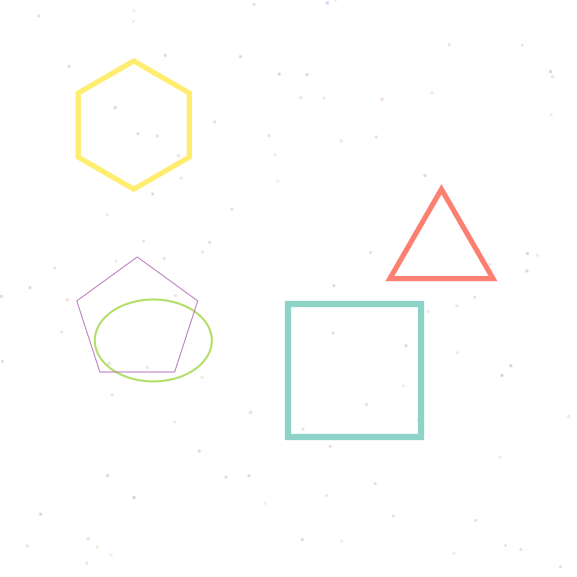[{"shape": "square", "thickness": 3, "radius": 0.58, "center": [0.615, 0.358]}, {"shape": "triangle", "thickness": 2.5, "radius": 0.52, "center": [0.764, 0.568]}, {"shape": "oval", "thickness": 1, "radius": 0.51, "center": [0.265, 0.41]}, {"shape": "pentagon", "thickness": 0.5, "radius": 0.55, "center": [0.238, 0.444]}, {"shape": "hexagon", "thickness": 2.5, "radius": 0.56, "center": [0.232, 0.783]}]